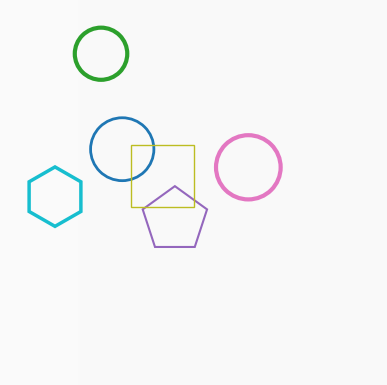[{"shape": "circle", "thickness": 2, "radius": 0.41, "center": [0.315, 0.612]}, {"shape": "circle", "thickness": 3, "radius": 0.34, "center": [0.261, 0.86]}, {"shape": "pentagon", "thickness": 1.5, "radius": 0.44, "center": [0.451, 0.429]}, {"shape": "circle", "thickness": 3, "radius": 0.42, "center": [0.641, 0.565]}, {"shape": "square", "thickness": 1, "radius": 0.4, "center": [0.419, 0.542]}, {"shape": "hexagon", "thickness": 2.5, "radius": 0.39, "center": [0.142, 0.489]}]